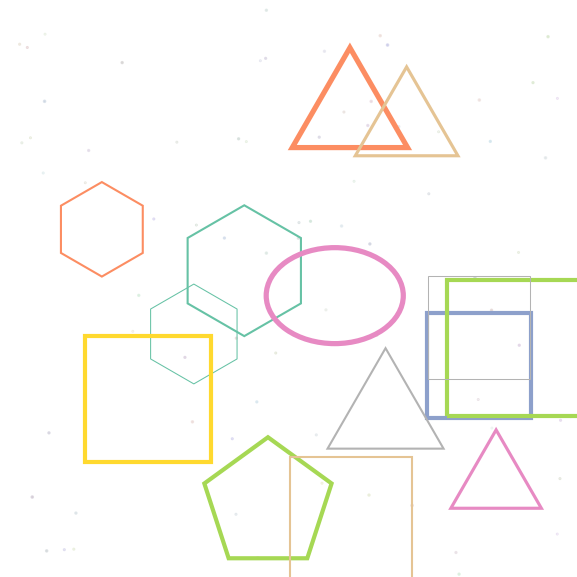[{"shape": "hexagon", "thickness": 1, "radius": 0.57, "center": [0.423, 0.53]}, {"shape": "hexagon", "thickness": 0.5, "radius": 0.43, "center": [0.336, 0.421]}, {"shape": "triangle", "thickness": 2.5, "radius": 0.58, "center": [0.606, 0.801]}, {"shape": "hexagon", "thickness": 1, "radius": 0.41, "center": [0.176, 0.602]}, {"shape": "square", "thickness": 2, "radius": 0.45, "center": [0.829, 0.366]}, {"shape": "triangle", "thickness": 1.5, "radius": 0.45, "center": [0.859, 0.164]}, {"shape": "oval", "thickness": 2.5, "radius": 0.59, "center": [0.58, 0.487]}, {"shape": "square", "thickness": 2, "radius": 0.59, "center": [0.892, 0.397]}, {"shape": "pentagon", "thickness": 2, "radius": 0.58, "center": [0.464, 0.126]}, {"shape": "square", "thickness": 2, "radius": 0.54, "center": [0.256, 0.309]}, {"shape": "triangle", "thickness": 1.5, "radius": 0.51, "center": [0.704, 0.781]}, {"shape": "square", "thickness": 1, "radius": 0.53, "center": [0.608, 0.102]}, {"shape": "triangle", "thickness": 1, "radius": 0.58, "center": [0.668, 0.28]}, {"shape": "square", "thickness": 0.5, "radius": 0.44, "center": [0.829, 0.432]}]